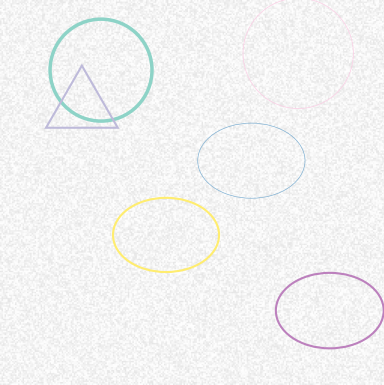[{"shape": "circle", "thickness": 2.5, "radius": 0.66, "center": [0.262, 0.818]}, {"shape": "triangle", "thickness": 1.5, "radius": 0.54, "center": [0.213, 0.722]}, {"shape": "oval", "thickness": 0.5, "radius": 0.7, "center": [0.653, 0.583]}, {"shape": "circle", "thickness": 0.5, "radius": 0.72, "center": [0.775, 0.861]}, {"shape": "oval", "thickness": 1.5, "radius": 0.7, "center": [0.857, 0.193]}, {"shape": "oval", "thickness": 1.5, "radius": 0.69, "center": [0.431, 0.39]}]